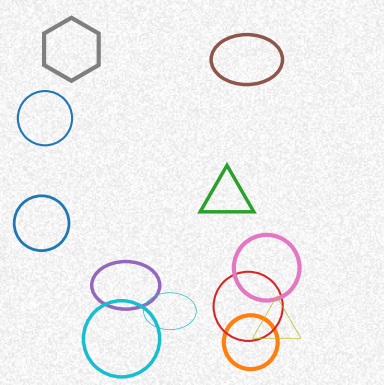[{"shape": "circle", "thickness": 1.5, "radius": 0.35, "center": [0.117, 0.693]}, {"shape": "circle", "thickness": 2, "radius": 0.36, "center": [0.108, 0.42]}, {"shape": "circle", "thickness": 3, "radius": 0.35, "center": [0.651, 0.111]}, {"shape": "triangle", "thickness": 2.5, "radius": 0.4, "center": [0.59, 0.49]}, {"shape": "circle", "thickness": 1.5, "radius": 0.45, "center": [0.645, 0.204]}, {"shape": "oval", "thickness": 2.5, "radius": 0.44, "center": [0.327, 0.259]}, {"shape": "oval", "thickness": 2.5, "radius": 0.46, "center": [0.641, 0.845]}, {"shape": "circle", "thickness": 3, "radius": 0.43, "center": [0.693, 0.305]}, {"shape": "hexagon", "thickness": 3, "radius": 0.41, "center": [0.185, 0.872]}, {"shape": "triangle", "thickness": 0.5, "radius": 0.36, "center": [0.719, 0.158]}, {"shape": "oval", "thickness": 0.5, "radius": 0.34, "center": [0.441, 0.192]}, {"shape": "circle", "thickness": 2.5, "radius": 0.49, "center": [0.316, 0.12]}]